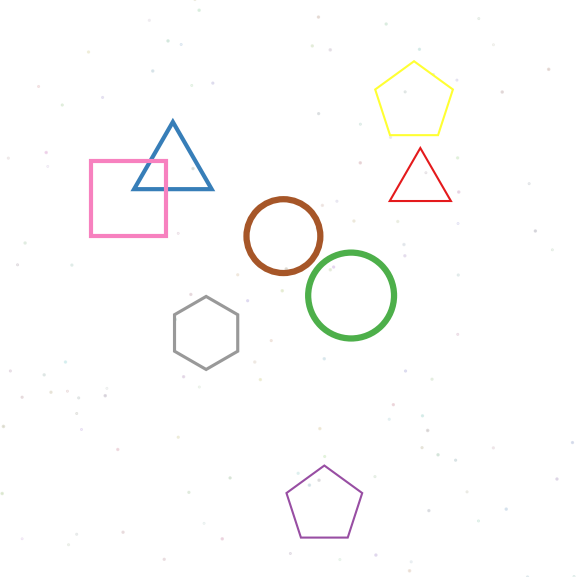[{"shape": "triangle", "thickness": 1, "radius": 0.31, "center": [0.728, 0.682]}, {"shape": "triangle", "thickness": 2, "radius": 0.39, "center": [0.299, 0.71]}, {"shape": "circle", "thickness": 3, "radius": 0.37, "center": [0.608, 0.487]}, {"shape": "pentagon", "thickness": 1, "radius": 0.34, "center": [0.562, 0.124]}, {"shape": "pentagon", "thickness": 1, "radius": 0.35, "center": [0.717, 0.822]}, {"shape": "circle", "thickness": 3, "radius": 0.32, "center": [0.491, 0.59]}, {"shape": "square", "thickness": 2, "radius": 0.33, "center": [0.222, 0.655]}, {"shape": "hexagon", "thickness": 1.5, "radius": 0.32, "center": [0.357, 0.423]}]